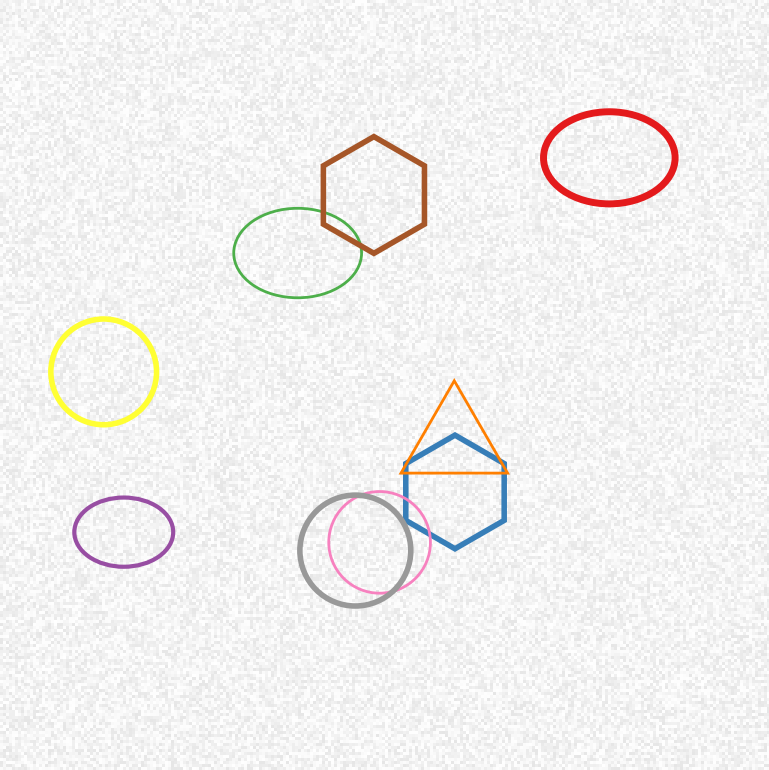[{"shape": "oval", "thickness": 2.5, "radius": 0.43, "center": [0.791, 0.795]}, {"shape": "hexagon", "thickness": 2, "radius": 0.37, "center": [0.591, 0.361]}, {"shape": "oval", "thickness": 1, "radius": 0.42, "center": [0.387, 0.671]}, {"shape": "oval", "thickness": 1.5, "radius": 0.32, "center": [0.161, 0.309]}, {"shape": "triangle", "thickness": 1, "radius": 0.4, "center": [0.59, 0.426]}, {"shape": "circle", "thickness": 2, "radius": 0.34, "center": [0.135, 0.517]}, {"shape": "hexagon", "thickness": 2, "radius": 0.38, "center": [0.486, 0.747]}, {"shape": "circle", "thickness": 1, "radius": 0.33, "center": [0.493, 0.296]}, {"shape": "circle", "thickness": 2, "radius": 0.36, "center": [0.461, 0.285]}]